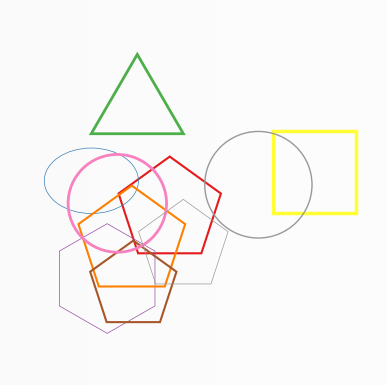[{"shape": "pentagon", "thickness": 1.5, "radius": 0.69, "center": [0.438, 0.454]}, {"shape": "oval", "thickness": 0.5, "radius": 0.61, "center": [0.236, 0.53]}, {"shape": "triangle", "thickness": 2, "radius": 0.69, "center": [0.354, 0.721]}, {"shape": "hexagon", "thickness": 0.5, "radius": 0.71, "center": [0.277, 0.277]}, {"shape": "pentagon", "thickness": 1.5, "radius": 0.72, "center": [0.34, 0.373]}, {"shape": "square", "thickness": 2.5, "radius": 0.54, "center": [0.812, 0.553]}, {"shape": "pentagon", "thickness": 1.5, "radius": 0.59, "center": [0.344, 0.258]}, {"shape": "circle", "thickness": 2, "radius": 0.63, "center": [0.303, 0.472]}, {"shape": "pentagon", "thickness": 0.5, "radius": 0.61, "center": [0.473, 0.361]}, {"shape": "circle", "thickness": 1, "radius": 0.69, "center": [0.667, 0.52]}]